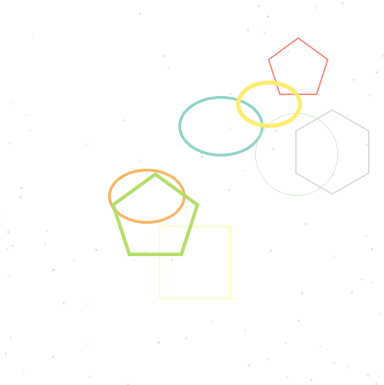[{"shape": "oval", "thickness": 2, "radius": 0.54, "center": [0.574, 0.672]}, {"shape": "square", "thickness": 1, "radius": 0.46, "center": [0.505, 0.32]}, {"shape": "pentagon", "thickness": 1, "radius": 0.4, "center": [0.775, 0.82]}, {"shape": "oval", "thickness": 2, "radius": 0.49, "center": [0.381, 0.49]}, {"shape": "pentagon", "thickness": 2.5, "radius": 0.58, "center": [0.403, 0.432]}, {"shape": "hexagon", "thickness": 1, "radius": 0.55, "center": [0.863, 0.605]}, {"shape": "circle", "thickness": 0.5, "radius": 0.53, "center": [0.771, 0.599]}, {"shape": "oval", "thickness": 3, "radius": 0.4, "center": [0.699, 0.729]}]